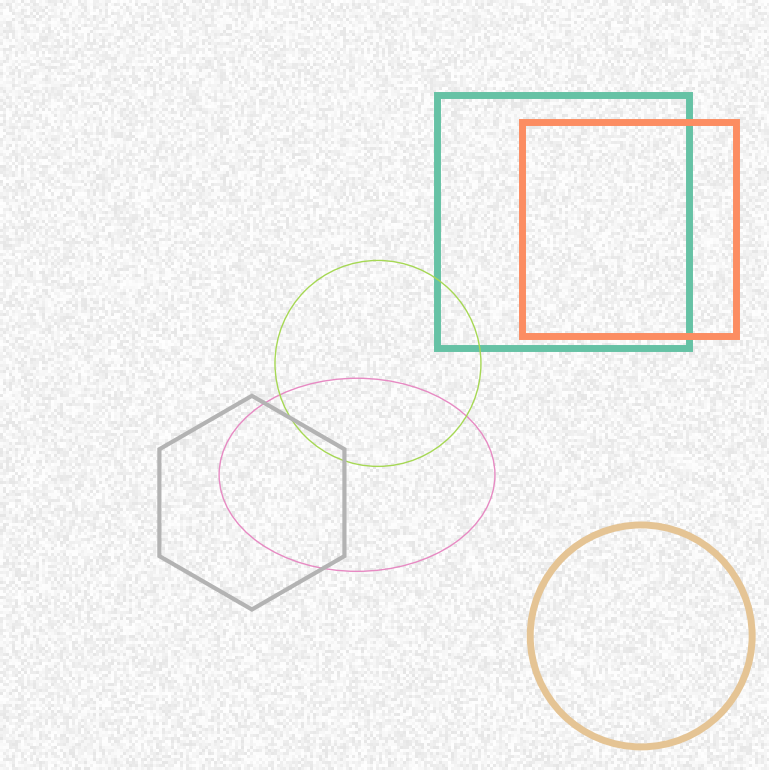[{"shape": "square", "thickness": 2.5, "radius": 0.82, "center": [0.731, 0.712]}, {"shape": "square", "thickness": 2.5, "radius": 0.7, "center": [0.817, 0.703]}, {"shape": "oval", "thickness": 0.5, "radius": 0.9, "center": [0.464, 0.383]}, {"shape": "circle", "thickness": 0.5, "radius": 0.67, "center": [0.491, 0.528]}, {"shape": "circle", "thickness": 2.5, "radius": 0.72, "center": [0.833, 0.174]}, {"shape": "hexagon", "thickness": 1.5, "radius": 0.69, "center": [0.327, 0.347]}]